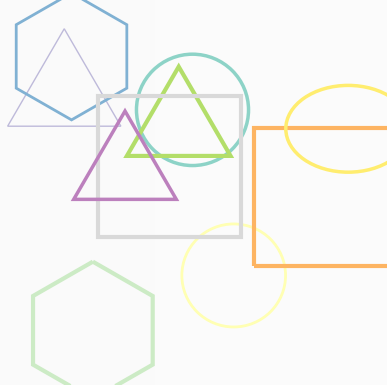[{"shape": "circle", "thickness": 2.5, "radius": 0.72, "center": [0.497, 0.715]}, {"shape": "circle", "thickness": 2, "radius": 0.67, "center": [0.603, 0.285]}, {"shape": "triangle", "thickness": 1, "radius": 0.84, "center": [0.166, 0.757]}, {"shape": "hexagon", "thickness": 2, "radius": 0.82, "center": [0.185, 0.853]}, {"shape": "square", "thickness": 3, "radius": 0.89, "center": [0.834, 0.488]}, {"shape": "triangle", "thickness": 3, "radius": 0.77, "center": [0.461, 0.672]}, {"shape": "square", "thickness": 3, "radius": 0.92, "center": [0.438, 0.568]}, {"shape": "triangle", "thickness": 2.5, "radius": 0.76, "center": [0.323, 0.559]}, {"shape": "hexagon", "thickness": 3, "radius": 0.89, "center": [0.24, 0.142]}, {"shape": "oval", "thickness": 2.5, "radius": 0.8, "center": [0.899, 0.665]}]